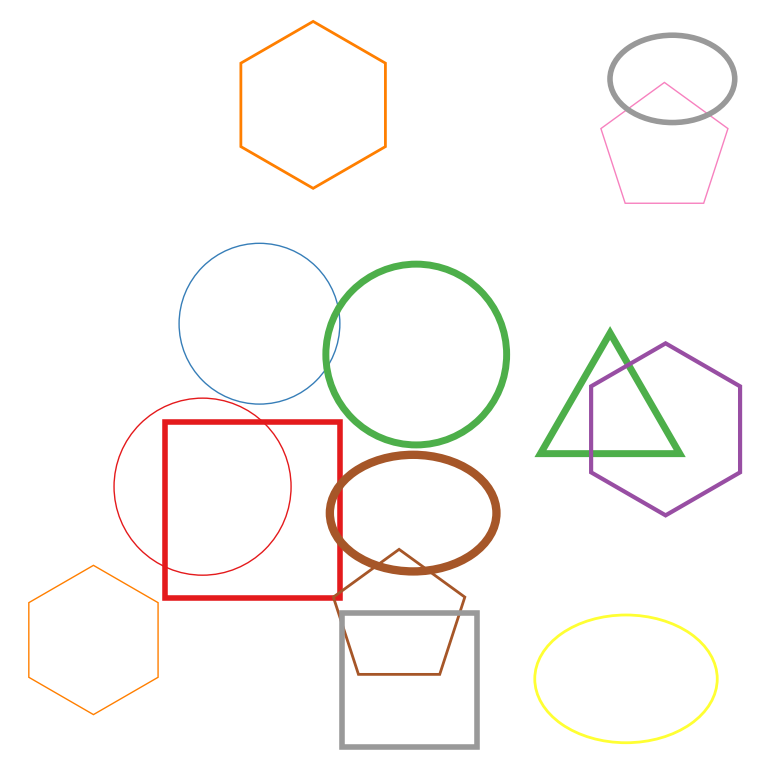[{"shape": "circle", "thickness": 0.5, "radius": 0.57, "center": [0.263, 0.368]}, {"shape": "square", "thickness": 2, "radius": 0.57, "center": [0.328, 0.337]}, {"shape": "circle", "thickness": 0.5, "radius": 0.52, "center": [0.337, 0.58]}, {"shape": "triangle", "thickness": 2.5, "radius": 0.52, "center": [0.792, 0.463]}, {"shape": "circle", "thickness": 2.5, "radius": 0.59, "center": [0.541, 0.54]}, {"shape": "hexagon", "thickness": 1.5, "radius": 0.56, "center": [0.864, 0.442]}, {"shape": "hexagon", "thickness": 1, "radius": 0.54, "center": [0.407, 0.864]}, {"shape": "hexagon", "thickness": 0.5, "radius": 0.48, "center": [0.121, 0.169]}, {"shape": "oval", "thickness": 1, "radius": 0.59, "center": [0.813, 0.118]}, {"shape": "oval", "thickness": 3, "radius": 0.54, "center": [0.537, 0.334]}, {"shape": "pentagon", "thickness": 1, "radius": 0.45, "center": [0.518, 0.197]}, {"shape": "pentagon", "thickness": 0.5, "radius": 0.43, "center": [0.863, 0.806]}, {"shape": "square", "thickness": 2, "radius": 0.44, "center": [0.532, 0.117]}, {"shape": "oval", "thickness": 2, "radius": 0.41, "center": [0.873, 0.898]}]